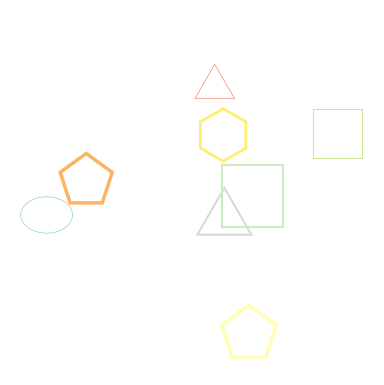[{"shape": "oval", "thickness": 0.5, "radius": 0.34, "center": [0.121, 0.442]}, {"shape": "pentagon", "thickness": 2.5, "radius": 0.37, "center": [0.647, 0.133]}, {"shape": "triangle", "thickness": 0.5, "radius": 0.3, "center": [0.558, 0.773]}, {"shape": "pentagon", "thickness": 2.5, "radius": 0.36, "center": [0.224, 0.53]}, {"shape": "square", "thickness": 0.5, "radius": 0.32, "center": [0.876, 0.652]}, {"shape": "triangle", "thickness": 1.5, "radius": 0.41, "center": [0.583, 0.431]}, {"shape": "square", "thickness": 1.5, "radius": 0.4, "center": [0.656, 0.49]}, {"shape": "hexagon", "thickness": 2, "radius": 0.34, "center": [0.58, 0.649]}]